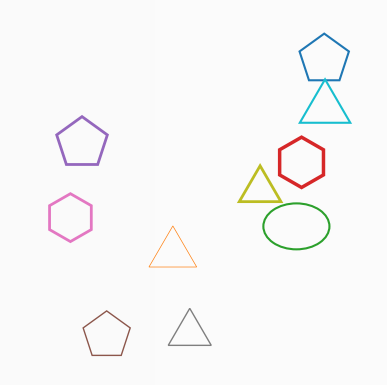[{"shape": "pentagon", "thickness": 1.5, "radius": 0.33, "center": [0.837, 0.846]}, {"shape": "triangle", "thickness": 0.5, "radius": 0.36, "center": [0.446, 0.342]}, {"shape": "oval", "thickness": 1.5, "radius": 0.43, "center": [0.765, 0.412]}, {"shape": "hexagon", "thickness": 2.5, "radius": 0.33, "center": [0.778, 0.578]}, {"shape": "pentagon", "thickness": 2, "radius": 0.34, "center": [0.212, 0.628]}, {"shape": "pentagon", "thickness": 1, "radius": 0.32, "center": [0.275, 0.129]}, {"shape": "hexagon", "thickness": 2, "radius": 0.31, "center": [0.182, 0.435]}, {"shape": "triangle", "thickness": 1, "radius": 0.32, "center": [0.49, 0.135]}, {"shape": "triangle", "thickness": 2, "radius": 0.31, "center": [0.671, 0.507]}, {"shape": "triangle", "thickness": 1.5, "radius": 0.38, "center": [0.839, 0.719]}]